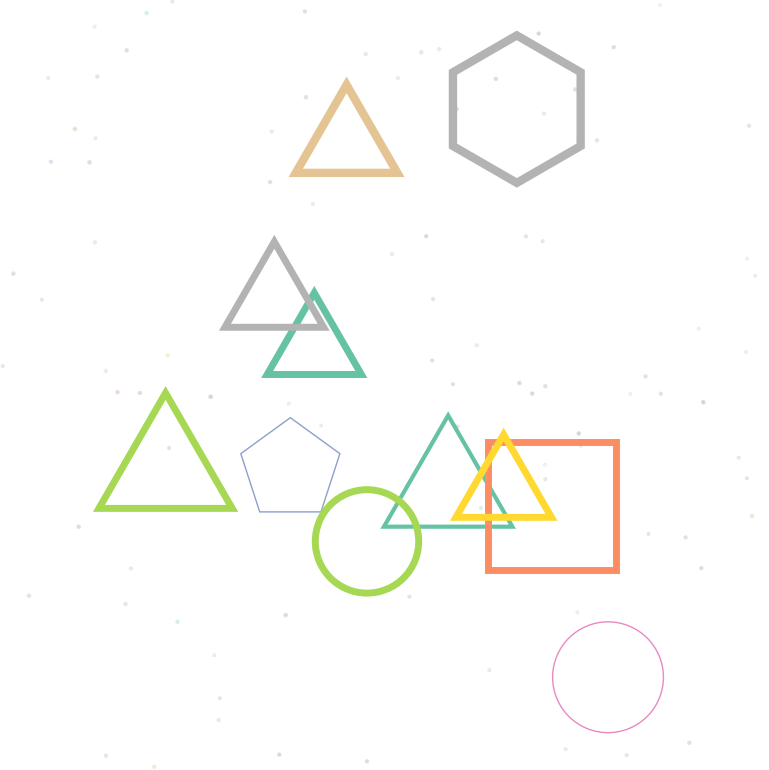[{"shape": "triangle", "thickness": 1.5, "radius": 0.48, "center": [0.582, 0.364]}, {"shape": "triangle", "thickness": 2.5, "radius": 0.35, "center": [0.408, 0.549]}, {"shape": "square", "thickness": 2.5, "radius": 0.42, "center": [0.717, 0.342]}, {"shape": "pentagon", "thickness": 0.5, "radius": 0.34, "center": [0.377, 0.39]}, {"shape": "circle", "thickness": 0.5, "radius": 0.36, "center": [0.79, 0.12]}, {"shape": "triangle", "thickness": 2.5, "radius": 0.5, "center": [0.215, 0.39]}, {"shape": "circle", "thickness": 2.5, "radius": 0.34, "center": [0.477, 0.297]}, {"shape": "triangle", "thickness": 2.5, "radius": 0.36, "center": [0.654, 0.364]}, {"shape": "triangle", "thickness": 3, "radius": 0.38, "center": [0.45, 0.814]}, {"shape": "hexagon", "thickness": 3, "radius": 0.48, "center": [0.671, 0.858]}, {"shape": "triangle", "thickness": 2.5, "radius": 0.37, "center": [0.356, 0.612]}]